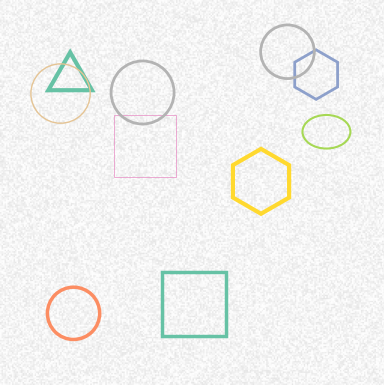[{"shape": "triangle", "thickness": 3, "radius": 0.33, "center": [0.182, 0.798]}, {"shape": "square", "thickness": 2.5, "radius": 0.41, "center": [0.504, 0.211]}, {"shape": "circle", "thickness": 2.5, "radius": 0.34, "center": [0.191, 0.186]}, {"shape": "hexagon", "thickness": 2, "radius": 0.32, "center": [0.821, 0.806]}, {"shape": "square", "thickness": 0.5, "radius": 0.41, "center": [0.377, 0.621]}, {"shape": "oval", "thickness": 1.5, "radius": 0.31, "center": [0.848, 0.658]}, {"shape": "hexagon", "thickness": 3, "radius": 0.42, "center": [0.678, 0.529]}, {"shape": "circle", "thickness": 1, "radius": 0.39, "center": [0.157, 0.757]}, {"shape": "circle", "thickness": 2, "radius": 0.35, "center": [0.747, 0.866]}, {"shape": "circle", "thickness": 2, "radius": 0.41, "center": [0.37, 0.76]}]